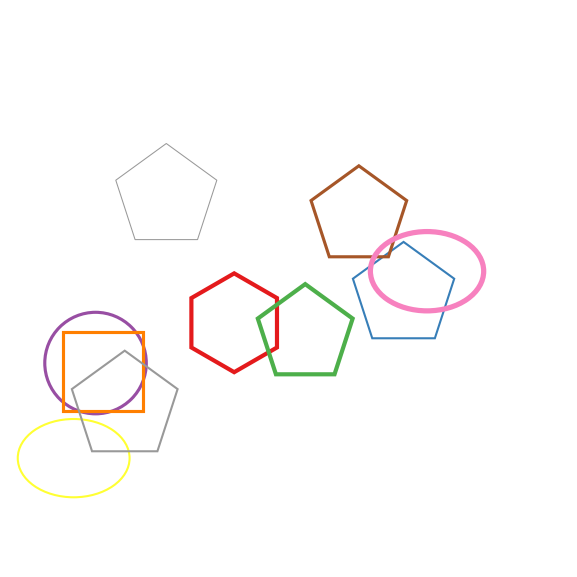[{"shape": "hexagon", "thickness": 2, "radius": 0.43, "center": [0.406, 0.44]}, {"shape": "pentagon", "thickness": 1, "radius": 0.46, "center": [0.699, 0.488]}, {"shape": "pentagon", "thickness": 2, "radius": 0.43, "center": [0.529, 0.421]}, {"shape": "circle", "thickness": 1.5, "radius": 0.44, "center": [0.165, 0.37]}, {"shape": "square", "thickness": 1.5, "radius": 0.35, "center": [0.178, 0.356]}, {"shape": "oval", "thickness": 1, "radius": 0.48, "center": [0.128, 0.206]}, {"shape": "pentagon", "thickness": 1.5, "radius": 0.44, "center": [0.621, 0.625]}, {"shape": "oval", "thickness": 2.5, "radius": 0.49, "center": [0.739, 0.529]}, {"shape": "pentagon", "thickness": 1, "radius": 0.48, "center": [0.216, 0.296]}, {"shape": "pentagon", "thickness": 0.5, "radius": 0.46, "center": [0.288, 0.659]}]